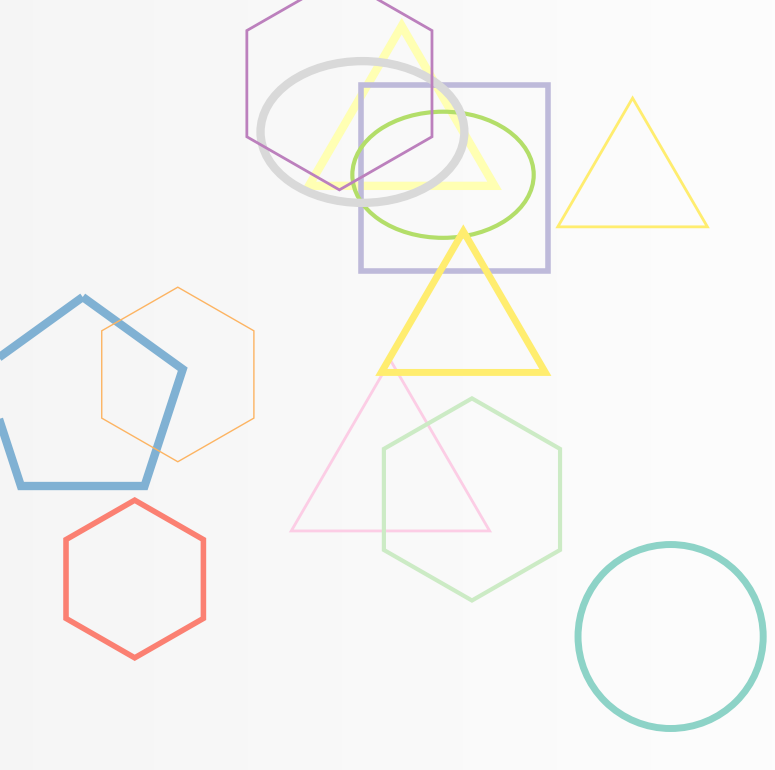[{"shape": "circle", "thickness": 2.5, "radius": 0.6, "center": [0.865, 0.173]}, {"shape": "triangle", "thickness": 3, "radius": 0.69, "center": [0.518, 0.828]}, {"shape": "square", "thickness": 2, "radius": 0.6, "center": [0.586, 0.769]}, {"shape": "hexagon", "thickness": 2, "radius": 0.51, "center": [0.174, 0.248]}, {"shape": "pentagon", "thickness": 3, "radius": 0.68, "center": [0.107, 0.479]}, {"shape": "hexagon", "thickness": 0.5, "radius": 0.57, "center": [0.229, 0.514]}, {"shape": "oval", "thickness": 1.5, "radius": 0.59, "center": [0.572, 0.773]}, {"shape": "triangle", "thickness": 1, "radius": 0.74, "center": [0.504, 0.384]}, {"shape": "oval", "thickness": 3, "radius": 0.66, "center": [0.468, 0.829]}, {"shape": "hexagon", "thickness": 1, "radius": 0.69, "center": [0.438, 0.891]}, {"shape": "hexagon", "thickness": 1.5, "radius": 0.66, "center": [0.609, 0.351]}, {"shape": "triangle", "thickness": 1, "radius": 0.56, "center": [0.816, 0.761]}, {"shape": "triangle", "thickness": 2.5, "radius": 0.61, "center": [0.598, 0.577]}]